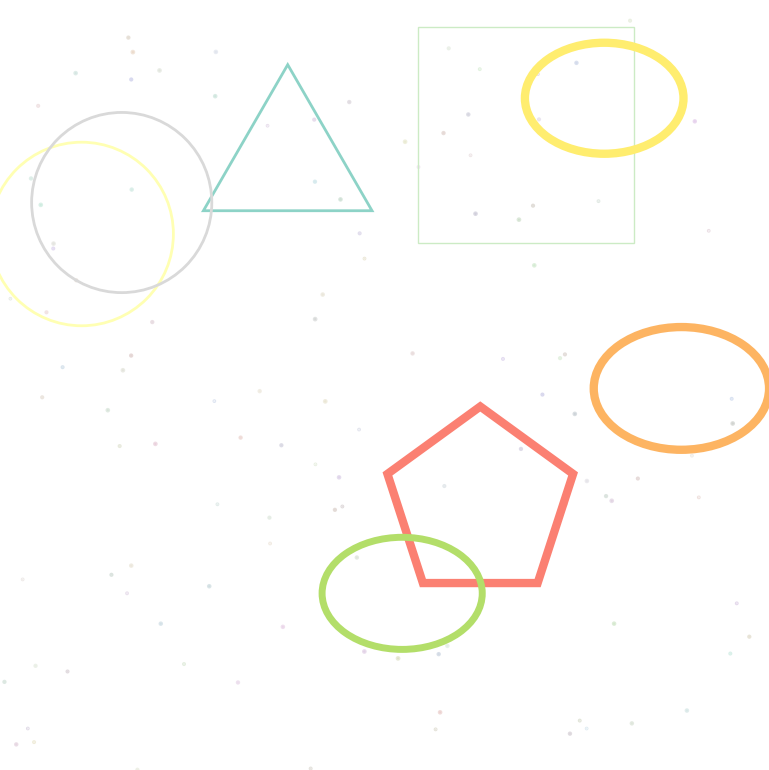[{"shape": "triangle", "thickness": 1, "radius": 0.63, "center": [0.374, 0.79]}, {"shape": "circle", "thickness": 1, "radius": 0.6, "center": [0.106, 0.696]}, {"shape": "pentagon", "thickness": 3, "radius": 0.63, "center": [0.624, 0.345]}, {"shape": "oval", "thickness": 3, "radius": 0.57, "center": [0.885, 0.496]}, {"shape": "oval", "thickness": 2.5, "radius": 0.52, "center": [0.522, 0.229]}, {"shape": "circle", "thickness": 1, "radius": 0.58, "center": [0.158, 0.737]}, {"shape": "square", "thickness": 0.5, "radius": 0.7, "center": [0.683, 0.825]}, {"shape": "oval", "thickness": 3, "radius": 0.51, "center": [0.785, 0.872]}]